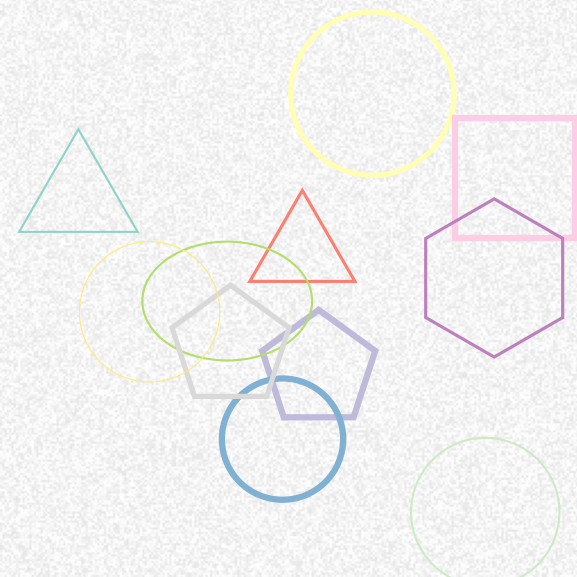[{"shape": "triangle", "thickness": 1, "radius": 0.59, "center": [0.136, 0.657]}, {"shape": "circle", "thickness": 2.5, "radius": 0.71, "center": [0.645, 0.837]}, {"shape": "pentagon", "thickness": 3, "radius": 0.51, "center": [0.552, 0.36]}, {"shape": "triangle", "thickness": 1.5, "radius": 0.53, "center": [0.524, 0.564]}, {"shape": "circle", "thickness": 3, "radius": 0.53, "center": [0.489, 0.239]}, {"shape": "oval", "thickness": 1, "radius": 0.73, "center": [0.393, 0.478]}, {"shape": "square", "thickness": 3, "radius": 0.52, "center": [0.891, 0.69]}, {"shape": "pentagon", "thickness": 2.5, "radius": 0.53, "center": [0.399, 0.399]}, {"shape": "hexagon", "thickness": 1.5, "radius": 0.68, "center": [0.856, 0.518]}, {"shape": "circle", "thickness": 1, "radius": 0.64, "center": [0.84, 0.112]}, {"shape": "circle", "thickness": 0.5, "radius": 0.61, "center": [0.259, 0.459]}]